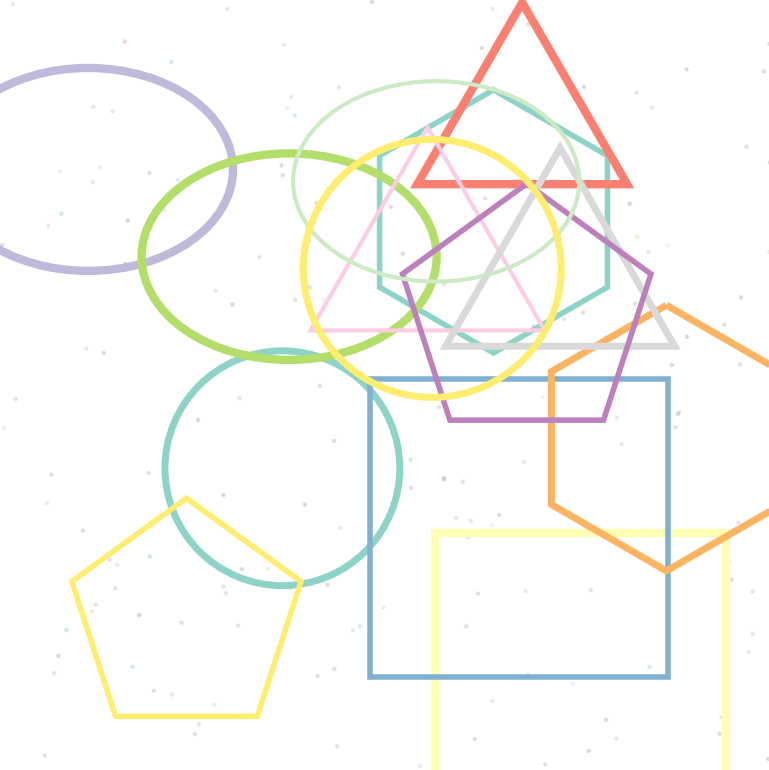[{"shape": "hexagon", "thickness": 2, "radius": 0.85, "center": [0.641, 0.712]}, {"shape": "circle", "thickness": 2.5, "radius": 0.76, "center": [0.367, 0.392]}, {"shape": "square", "thickness": 3, "radius": 0.94, "center": [0.754, 0.119]}, {"shape": "oval", "thickness": 3, "radius": 0.94, "center": [0.114, 0.78]}, {"shape": "triangle", "thickness": 3, "radius": 0.79, "center": [0.678, 0.839]}, {"shape": "square", "thickness": 2, "radius": 0.97, "center": [0.674, 0.315]}, {"shape": "hexagon", "thickness": 2.5, "radius": 0.86, "center": [0.866, 0.431]}, {"shape": "oval", "thickness": 3, "radius": 0.96, "center": [0.375, 0.667]}, {"shape": "triangle", "thickness": 1.5, "radius": 0.88, "center": [0.555, 0.659]}, {"shape": "triangle", "thickness": 2.5, "radius": 0.86, "center": [0.727, 0.636]}, {"shape": "pentagon", "thickness": 2, "radius": 0.85, "center": [0.684, 0.592]}, {"shape": "oval", "thickness": 1.5, "radius": 0.93, "center": [0.566, 0.765]}, {"shape": "pentagon", "thickness": 2, "radius": 0.78, "center": [0.242, 0.196]}, {"shape": "circle", "thickness": 2.5, "radius": 0.84, "center": [0.561, 0.651]}]